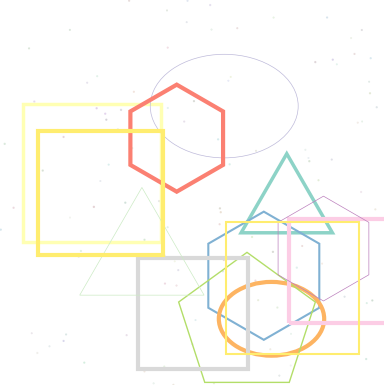[{"shape": "triangle", "thickness": 2.5, "radius": 0.68, "center": [0.745, 0.464]}, {"shape": "square", "thickness": 2.5, "radius": 0.9, "center": [0.238, 0.55]}, {"shape": "oval", "thickness": 0.5, "radius": 0.96, "center": [0.582, 0.724]}, {"shape": "hexagon", "thickness": 3, "radius": 0.69, "center": [0.459, 0.641]}, {"shape": "hexagon", "thickness": 1.5, "radius": 0.83, "center": [0.685, 0.284]}, {"shape": "oval", "thickness": 3, "radius": 0.68, "center": [0.705, 0.172]}, {"shape": "pentagon", "thickness": 1, "radius": 0.93, "center": [0.642, 0.158]}, {"shape": "square", "thickness": 3, "radius": 0.68, "center": [0.886, 0.297]}, {"shape": "square", "thickness": 3, "radius": 0.72, "center": [0.501, 0.185]}, {"shape": "hexagon", "thickness": 0.5, "radius": 0.68, "center": [0.84, 0.354]}, {"shape": "triangle", "thickness": 0.5, "radius": 0.93, "center": [0.369, 0.327]}, {"shape": "square", "thickness": 1.5, "radius": 0.86, "center": [0.76, 0.252]}, {"shape": "square", "thickness": 3, "radius": 0.81, "center": [0.261, 0.499]}]